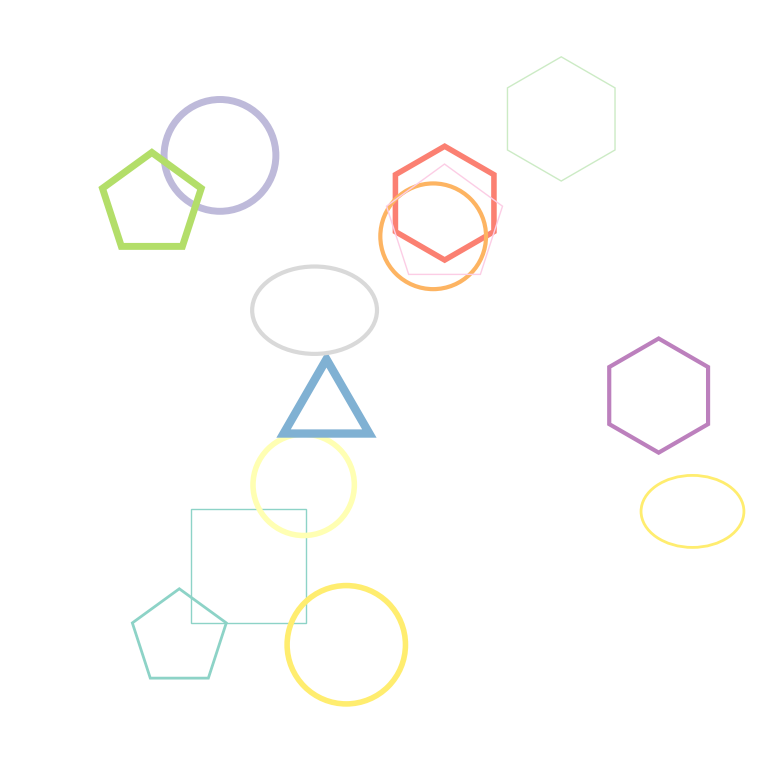[{"shape": "pentagon", "thickness": 1, "radius": 0.32, "center": [0.233, 0.171]}, {"shape": "square", "thickness": 0.5, "radius": 0.37, "center": [0.323, 0.265]}, {"shape": "circle", "thickness": 2, "radius": 0.33, "center": [0.394, 0.37]}, {"shape": "circle", "thickness": 2.5, "radius": 0.36, "center": [0.286, 0.798]}, {"shape": "hexagon", "thickness": 2, "radius": 0.37, "center": [0.578, 0.736]}, {"shape": "triangle", "thickness": 3, "radius": 0.32, "center": [0.424, 0.469]}, {"shape": "circle", "thickness": 1.5, "radius": 0.34, "center": [0.563, 0.693]}, {"shape": "pentagon", "thickness": 2.5, "radius": 0.34, "center": [0.197, 0.735]}, {"shape": "pentagon", "thickness": 0.5, "radius": 0.4, "center": [0.577, 0.708]}, {"shape": "oval", "thickness": 1.5, "radius": 0.41, "center": [0.409, 0.597]}, {"shape": "hexagon", "thickness": 1.5, "radius": 0.37, "center": [0.855, 0.486]}, {"shape": "hexagon", "thickness": 0.5, "radius": 0.4, "center": [0.729, 0.846]}, {"shape": "circle", "thickness": 2, "radius": 0.38, "center": [0.45, 0.163]}, {"shape": "oval", "thickness": 1, "radius": 0.33, "center": [0.899, 0.336]}]